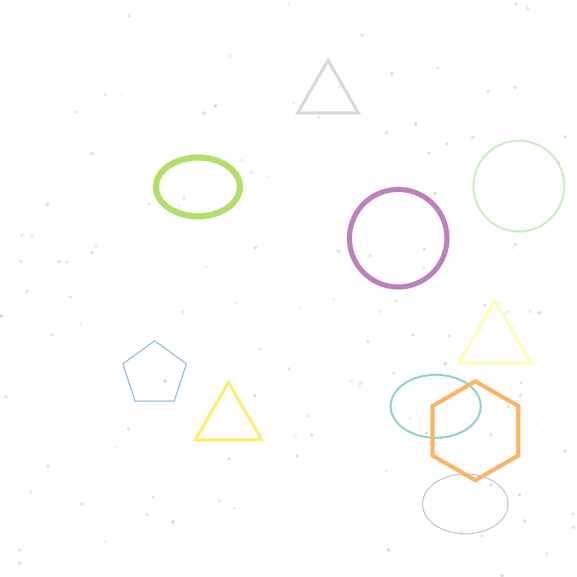[{"shape": "oval", "thickness": 1, "radius": 0.39, "center": [0.754, 0.296]}, {"shape": "triangle", "thickness": 1.5, "radius": 0.36, "center": [0.857, 0.406]}, {"shape": "oval", "thickness": 0.5, "radius": 0.37, "center": [0.806, 0.126]}, {"shape": "pentagon", "thickness": 0.5, "radius": 0.29, "center": [0.268, 0.351]}, {"shape": "hexagon", "thickness": 2, "radius": 0.43, "center": [0.823, 0.253]}, {"shape": "oval", "thickness": 3, "radius": 0.36, "center": [0.343, 0.675]}, {"shape": "triangle", "thickness": 1.5, "radius": 0.3, "center": [0.568, 0.834]}, {"shape": "circle", "thickness": 2.5, "radius": 0.42, "center": [0.69, 0.587]}, {"shape": "circle", "thickness": 1, "radius": 0.39, "center": [0.898, 0.677]}, {"shape": "triangle", "thickness": 1.5, "radius": 0.33, "center": [0.396, 0.271]}]